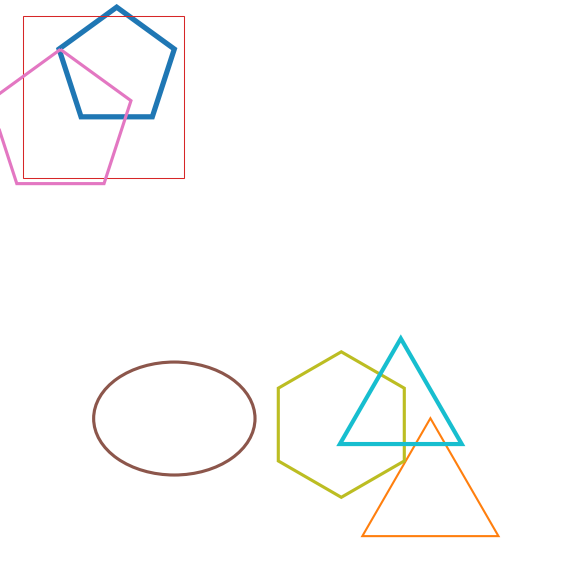[{"shape": "pentagon", "thickness": 2.5, "radius": 0.52, "center": [0.202, 0.882]}, {"shape": "triangle", "thickness": 1, "radius": 0.68, "center": [0.745, 0.139]}, {"shape": "square", "thickness": 0.5, "radius": 0.7, "center": [0.18, 0.831]}, {"shape": "oval", "thickness": 1.5, "radius": 0.7, "center": [0.302, 0.274]}, {"shape": "pentagon", "thickness": 1.5, "radius": 0.64, "center": [0.105, 0.785]}, {"shape": "hexagon", "thickness": 1.5, "radius": 0.63, "center": [0.591, 0.264]}, {"shape": "triangle", "thickness": 2, "radius": 0.61, "center": [0.694, 0.291]}]